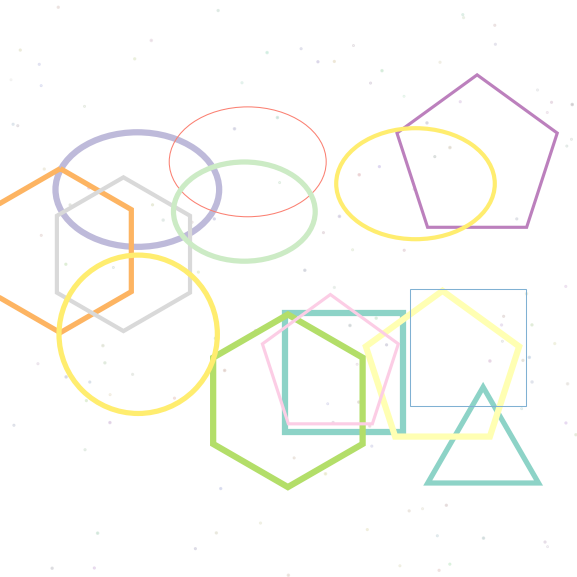[{"shape": "triangle", "thickness": 2.5, "radius": 0.55, "center": [0.837, 0.218]}, {"shape": "square", "thickness": 3, "radius": 0.51, "center": [0.596, 0.354]}, {"shape": "pentagon", "thickness": 3, "radius": 0.7, "center": [0.766, 0.356]}, {"shape": "oval", "thickness": 3, "radius": 0.71, "center": [0.238, 0.671]}, {"shape": "oval", "thickness": 0.5, "radius": 0.68, "center": [0.429, 0.719]}, {"shape": "square", "thickness": 0.5, "radius": 0.5, "center": [0.81, 0.397]}, {"shape": "hexagon", "thickness": 2.5, "radius": 0.71, "center": [0.104, 0.565]}, {"shape": "hexagon", "thickness": 3, "radius": 0.75, "center": [0.499, 0.305]}, {"shape": "pentagon", "thickness": 1.5, "radius": 0.62, "center": [0.572, 0.365]}, {"shape": "hexagon", "thickness": 2, "radius": 0.67, "center": [0.214, 0.559]}, {"shape": "pentagon", "thickness": 1.5, "radius": 0.73, "center": [0.826, 0.724]}, {"shape": "oval", "thickness": 2.5, "radius": 0.61, "center": [0.423, 0.633]}, {"shape": "circle", "thickness": 2.5, "radius": 0.69, "center": [0.239, 0.42]}, {"shape": "oval", "thickness": 2, "radius": 0.69, "center": [0.719, 0.681]}]